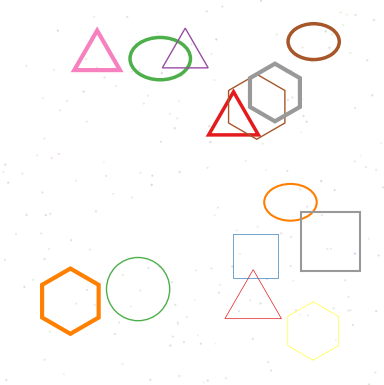[{"shape": "triangle", "thickness": 0.5, "radius": 0.42, "center": [0.658, 0.215]}, {"shape": "triangle", "thickness": 2.5, "radius": 0.37, "center": [0.607, 0.687]}, {"shape": "square", "thickness": 0.5, "radius": 0.29, "center": [0.664, 0.335]}, {"shape": "oval", "thickness": 2.5, "radius": 0.39, "center": [0.416, 0.848]}, {"shape": "circle", "thickness": 1, "radius": 0.41, "center": [0.359, 0.249]}, {"shape": "triangle", "thickness": 1, "radius": 0.34, "center": [0.481, 0.858]}, {"shape": "oval", "thickness": 1.5, "radius": 0.34, "center": [0.754, 0.475]}, {"shape": "hexagon", "thickness": 3, "radius": 0.42, "center": [0.183, 0.218]}, {"shape": "hexagon", "thickness": 0.5, "radius": 0.38, "center": [0.813, 0.14]}, {"shape": "oval", "thickness": 2.5, "radius": 0.33, "center": [0.815, 0.892]}, {"shape": "hexagon", "thickness": 1, "radius": 0.42, "center": [0.667, 0.723]}, {"shape": "triangle", "thickness": 3, "radius": 0.34, "center": [0.252, 0.852]}, {"shape": "square", "thickness": 1.5, "radius": 0.38, "center": [0.859, 0.373]}, {"shape": "hexagon", "thickness": 3, "radius": 0.37, "center": [0.714, 0.76]}]